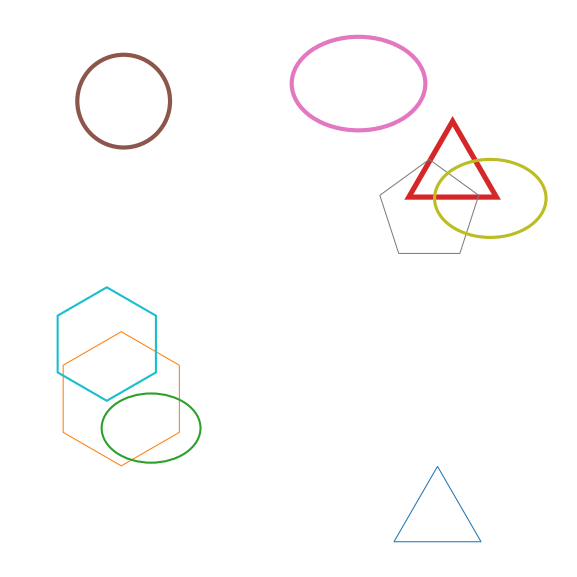[{"shape": "triangle", "thickness": 0.5, "radius": 0.44, "center": [0.758, 0.105]}, {"shape": "hexagon", "thickness": 0.5, "radius": 0.58, "center": [0.21, 0.309]}, {"shape": "oval", "thickness": 1, "radius": 0.43, "center": [0.262, 0.258]}, {"shape": "triangle", "thickness": 2.5, "radius": 0.44, "center": [0.784, 0.702]}, {"shape": "circle", "thickness": 2, "radius": 0.4, "center": [0.214, 0.824]}, {"shape": "oval", "thickness": 2, "radius": 0.58, "center": [0.621, 0.854]}, {"shape": "pentagon", "thickness": 0.5, "radius": 0.45, "center": [0.743, 0.633]}, {"shape": "oval", "thickness": 1.5, "radius": 0.48, "center": [0.849, 0.656]}, {"shape": "hexagon", "thickness": 1, "radius": 0.49, "center": [0.185, 0.403]}]